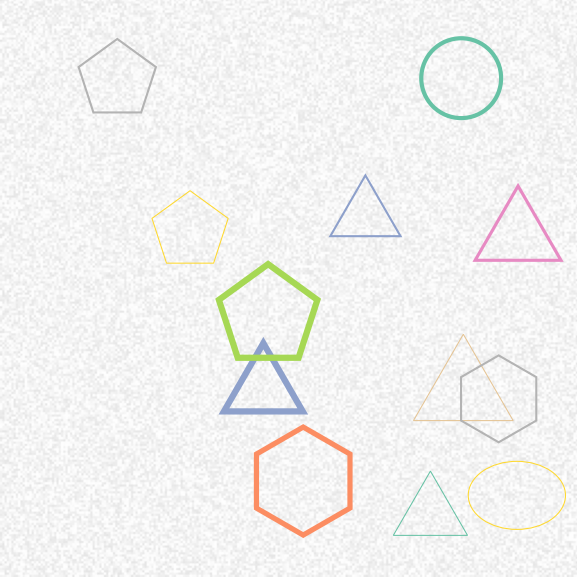[{"shape": "circle", "thickness": 2, "radius": 0.35, "center": [0.799, 0.864]}, {"shape": "triangle", "thickness": 0.5, "radius": 0.37, "center": [0.745, 0.109]}, {"shape": "hexagon", "thickness": 2.5, "radius": 0.47, "center": [0.525, 0.166]}, {"shape": "triangle", "thickness": 1, "radius": 0.35, "center": [0.633, 0.625]}, {"shape": "triangle", "thickness": 3, "radius": 0.39, "center": [0.456, 0.326]}, {"shape": "triangle", "thickness": 1.5, "radius": 0.43, "center": [0.897, 0.591]}, {"shape": "pentagon", "thickness": 3, "radius": 0.45, "center": [0.464, 0.452]}, {"shape": "oval", "thickness": 0.5, "radius": 0.42, "center": [0.895, 0.141]}, {"shape": "pentagon", "thickness": 0.5, "radius": 0.35, "center": [0.329, 0.6]}, {"shape": "triangle", "thickness": 0.5, "radius": 0.5, "center": [0.802, 0.321]}, {"shape": "hexagon", "thickness": 1, "radius": 0.38, "center": [0.864, 0.308]}, {"shape": "pentagon", "thickness": 1, "radius": 0.35, "center": [0.203, 0.861]}]